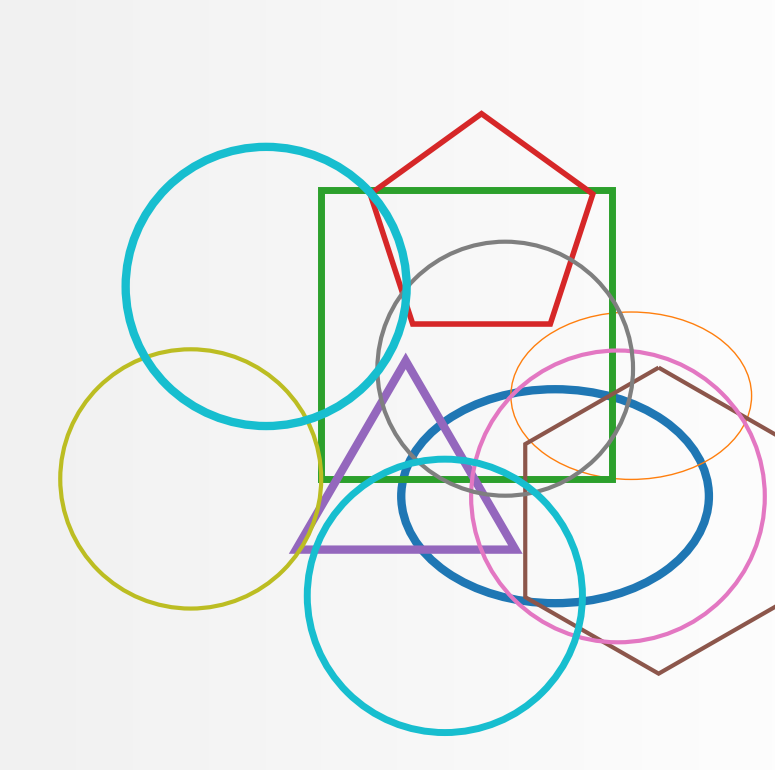[{"shape": "oval", "thickness": 3, "radius": 0.99, "center": [0.716, 0.356]}, {"shape": "oval", "thickness": 0.5, "radius": 0.78, "center": [0.815, 0.486]}, {"shape": "square", "thickness": 2.5, "radius": 0.94, "center": [0.602, 0.565]}, {"shape": "pentagon", "thickness": 2, "radius": 0.76, "center": [0.621, 0.701]}, {"shape": "triangle", "thickness": 3, "radius": 0.82, "center": [0.524, 0.368]}, {"shape": "hexagon", "thickness": 1.5, "radius": 0.99, "center": [0.85, 0.324]}, {"shape": "circle", "thickness": 1.5, "radius": 0.95, "center": [0.797, 0.355]}, {"shape": "circle", "thickness": 1.5, "radius": 0.82, "center": [0.652, 0.521]}, {"shape": "circle", "thickness": 1.5, "radius": 0.84, "center": [0.246, 0.378]}, {"shape": "circle", "thickness": 3, "radius": 0.91, "center": [0.343, 0.628]}, {"shape": "circle", "thickness": 2.5, "radius": 0.89, "center": [0.574, 0.226]}]